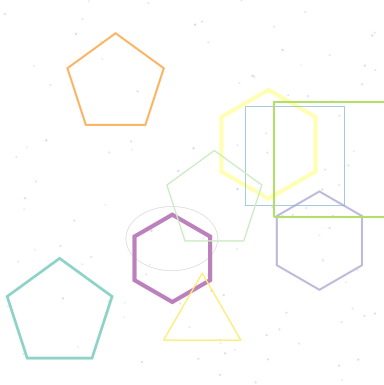[{"shape": "pentagon", "thickness": 2, "radius": 0.72, "center": [0.155, 0.186]}, {"shape": "hexagon", "thickness": 3, "radius": 0.71, "center": [0.697, 0.625]}, {"shape": "hexagon", "thickness": 1.5, "radius": 0.64, "center": [0.83, 0.375]}, {"shape": "square", "thickness": 0.5, "radius": 0.64, "center": [0.765, 0.596]}, {"shape": "pentagon", "thickness": 1.5, "radius": 0.66, "center": [0.3, 0.782]}, {"shape": "square", "thickness": 1.5, "radius": 0.75, "center": [0.862, 0.586]}, {"shape": "oval", "thickness": 0.5, "radius": 0.6, "center": [0.446, 0.38]}, {"shape": "hexagon", "thickness": 3, "radius": 0.57, "center": [0.448, 0.329]}, {"shape": "pentagon", "thickness": 1, "radius": 0.65, "center": [0.557, 0.479]}, {"shape": "triangle", "thickness": 1, "radius": 0.58, "center": [0.525, 0.174]}]